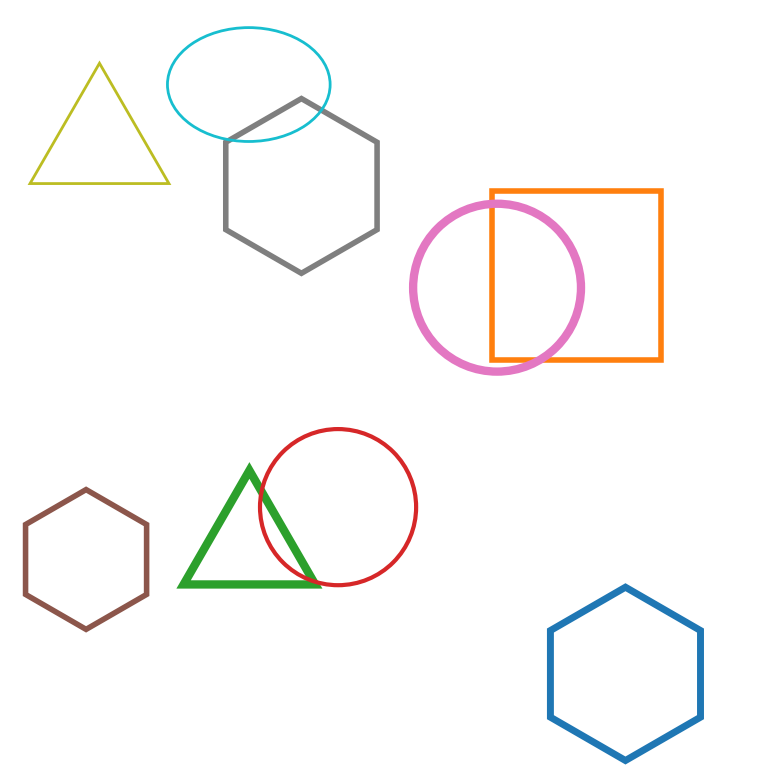[{"shape": "hexagon", "thickness": 2.5, "radius": 0.56, "center": [0.812, 0.125]}, {"shape": "square", "thickness": 2, "radius": 0.55, "center": [0.749, 0.642]}, {"shape": "triangle", "thickness": 3, "radius": 0.49, "center": [0.324, 0.29]}, {"shape": "circle", "thickness": 1.5, "radius": 0.51, "center": [0.439, 0.341]}, {"shape": "hexagon", "thickness": 2, "radius": 0.45, "center": [0.112, 0.273]}, {"shape": "circle", "thickness": 3, "radius": 0.55, "center": [0.646, 0.626]}, {"shape": "hexagon", "thickness": 2, "radius": 0.57, "center": [0.391, 0.759]}, {"shape": "triangle", "thickness": 1, "radius": 0.52, "center": [0.129, 0.814]}, {"shape": "oval", "thickness": 1, "radius": 0.53, "center": [0.323, 0.89]}]